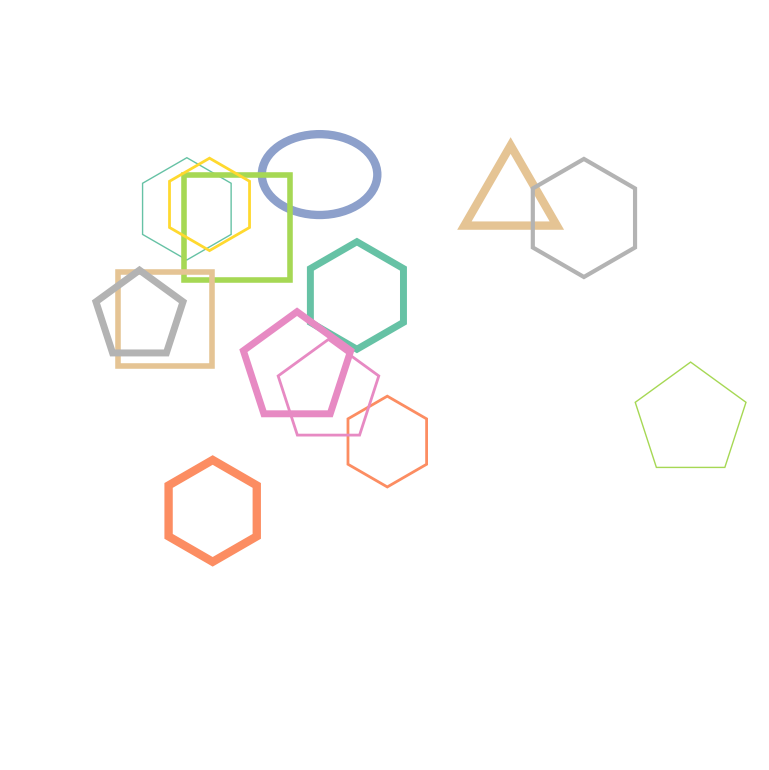[{"shape": "hexagon", "thickness": 2.5, "radius": 0.35, "center": [0.464, 0.616]}, {"shape": "hexagon", "thickness": 0.5, "radius": 0.33, "center": [0.243, 0.729]}, {"shape": "hexagon", "thickness": 1, "radius": 0.29, "center": [0.503, 0.427]}, {"shape": "hexagon", "thickness": 3, "radius": 0.33, "center": [0.276, 0.336]}, {"shape": "oval", "thickness": 3, "radius": 0.37, "center": [0.415, 0.773]}, {"shape": "pentagon", "thickness": 1, "radius": 0.34, "center": [0.427, 0.491]}, {"shape": "pentagon", "thickness": 2.5, "radius": 0.37, "center": [0.386, 0.522]}, {"shape": "pentagon", "thickness": 0.5, "radius": 0.38, "center": [0.897, 0.454]}, {"shape": "square", "thickness": 2, "radius": 0.34, "center": [0.308, 0.705]}, {"shape": "hexagon", "thickness": 1, "radius": 0.3, "center": [0.272, 0.735]}, {"shape": "triangle", "thickness": 3, "radius": 0.35, "center": [0.663, 0.742]}, {"shape": "square", "thickness": 2, "radius": 0.3, "center": [0.214, 0.585]}, {"shape": "pentagon", "thickness": 2.5, "radius": 0.3, "center": [0.181, 0.59]}, {"shape": "hexagon", "thickness": 1.5, "radius": 0.38, "center": [0.758, 0.717]}]